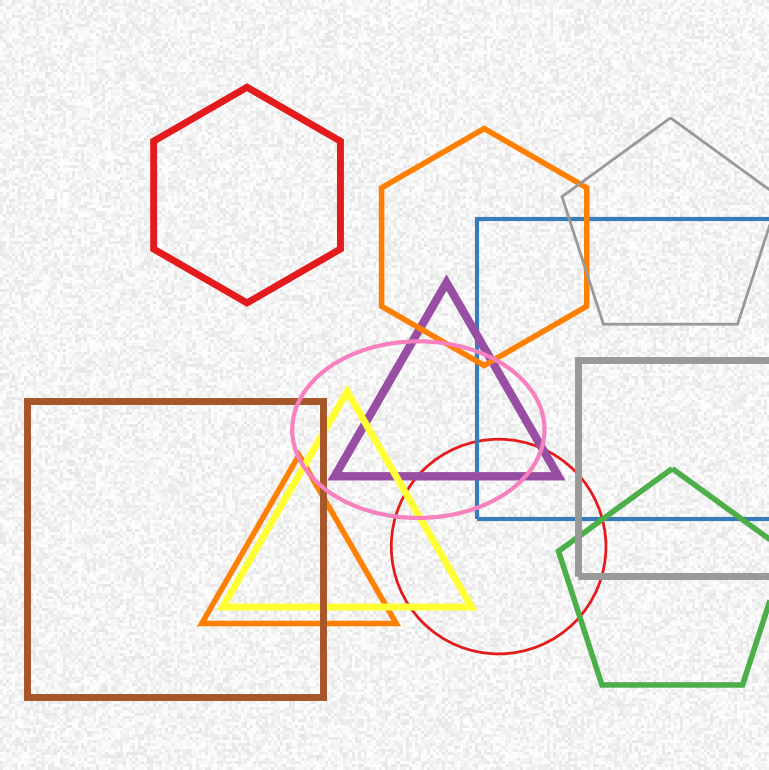[{"shape": "circle", "thickness": 1, "radius": 0.7, "center": [0.648, 0.29]}, {"shape": "hexagon", "thickness": 2.5, "radius": 0.7, "center": [0.321, 0.747]}, {"shape": "square", "thickness": 1.5, "radius": 0.98, "center": [0.814, 0.521]}, {"shape": "pentagon", "thickness": 2, "radius": 0.78, "center": [0.873, 0.236]}, {"shape": "triangle", "thickness": 3, "radius": 0.84, "center": [0.58, 0.465]}, {"shape": "triangle", "thickness": 2, "radius": 0.73, "center": [0.388, 0.263]}, {"shape": "hexagon", "thickness": 2, "radius": 0.77, "center": [0.629, 0.679]}, {"shape": "triangle", "thickness": 2.5, "radius": 0.93, "center": [0.451, 0.305]}, {"shape": "square", "thickness": 2.5, "radius": 0.96, "center": [0.227, 0.287]}, {"shape": "oval", "thickness": 1.5, "radius": 0.82, "center": [0.543, 0.442]}, {"shape": "square", "thickness": 2.5, "radius": 0.7, "center": [0.891, 0.393]}, {"shape": "pentagon", "thickness": 1, "radius": 0.74, "center": [0.871, 0.699]}]